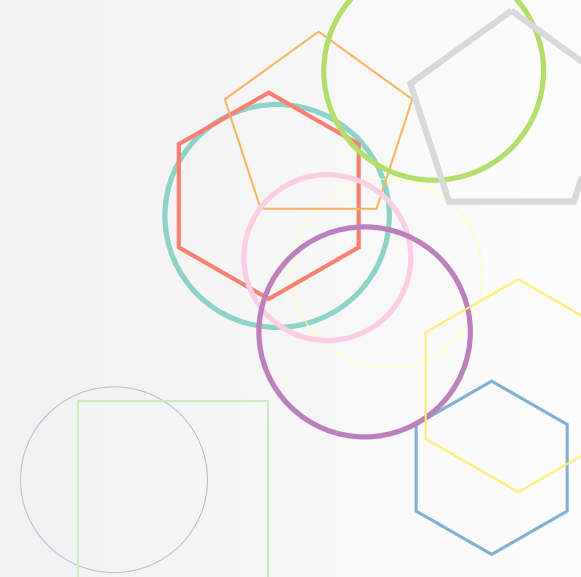[{"shape": "circle", "thickness": 2.5, "radius": 0.97, "center": [0.477, 0.625]}, {"shape": "circle", "thickness": 0.5, "radius": 0.82, "center": [0.666, 0.525]}, {"shape": "circle", "thickness": 0.5, "radius": 0.8, "center": [0.196, 0.168]}, {"shape": "hexagon", "thickness": 2, "radius": 0.89, "center": [0.462, 0.66]}, {"shape": "hexagon", "thickness": 1.5, "radius": 0.75, "center": [0.846, 0.189]}, {"shape": "pentagon", "thickness": 1, "radius": 0.85, "center": [0.548, 0.775]}, {"shape": "circle", "thickness": 2.5, "radius": 0.95, "center": [0.746, 0.876]}, {"shape": "circle", "thickness": 2.5, "radius": 0.72, "center": [0.563, 0.553]}, {"shape": "pentagon", "thickness": 3, "radius": 0.91, "center": [0.88, 0.798]}, {"shape": "circle", "thickness": 2.5, "radius": 0.91, "center": [0.627, 0.424]}, {"shape": "square", "thickness": 1, "radius": 0.82, "center": [0.298, 0.142]}, {"shape": "hexagon", "thickness": 1, "radius": 0.92, "center": [0.892, 0.331]}]